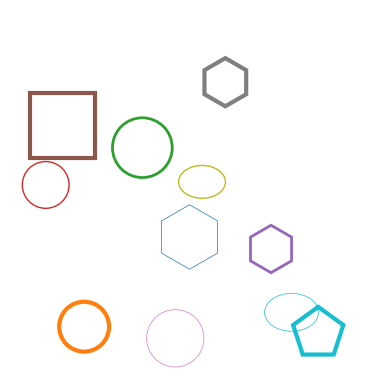[{"shape": "hexagon", "thickness": 0.5, "radius": 0.42, "center": [0.492, 0.384]}, {"shape": "circle", "thickness": 3, "radius": 0.32, "center": [0.219, 0.151]}, {"shape": "circle", "thickness": 2, "radius": 0.39, "center": [0.37, 0.616]}, {"shape": "circle", "thickness": 1, "radius": 0.3, "center": [0.119, 0.52]}, {"shape": "hexagon", "thickness": 2, "radius": 0.31, "center": [0.704, 0.353]}, {"shape": "square", "thickness": 3, "radius": 0.42, "center": [0.163, 0.674]}, {"shape": "circle", "thickness": 0.5, "radius": 0.37, "center": [0.455, 0.121]}, {"shape": "hexagon", "thickness": 3, "radius": 0.31, "center": [0.585, 0.786]}, {"shape": "oval", "thickness": 1, "radius": 0.3, "center": [0.525, 0.528]}, {"shape": "pentagon", "thickness": 3, "radius": 0.34, "center": [0.827, 0.135]}, {"shape": "oval", "thickness": 0.5, "radius": 0.35, "center": [0.757, 0.189]}]